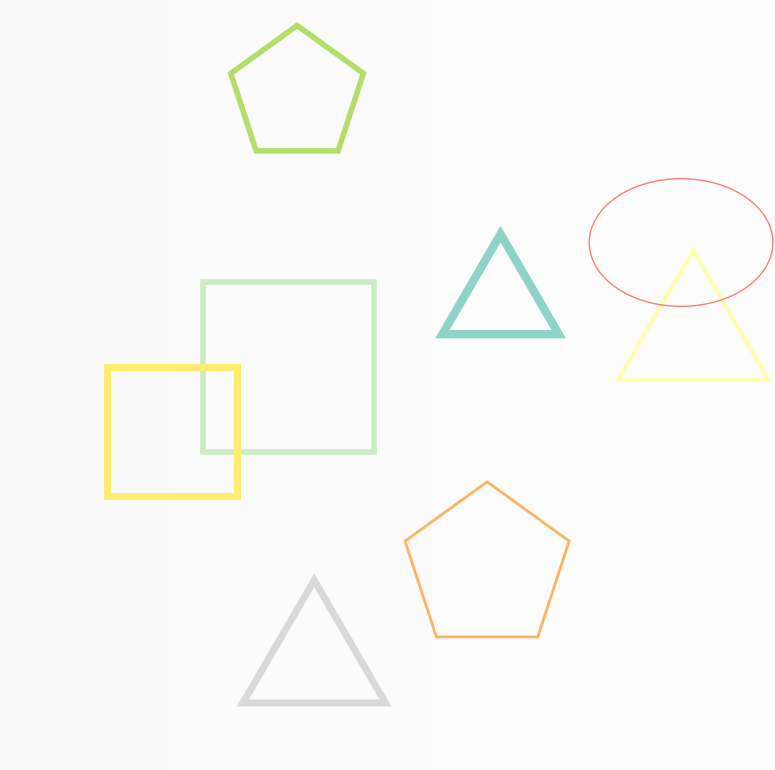[{"shape": "triangle", "thickness": 3, "radius": 0.43, "center": [0.646, 0.609]}, {"shape": "triangle", "thickness": 1.5, "radius": 0.56, "center": [0.895, 0.563]}, {"shape": "oval", "thickness": 0.5, "radius": 0.59, "center": [0.879, 0.685]}, {"shape": "pentagon", "thickness": 1, "radius": 0.56, "center": [0.629, 0.263]}, {"shape": "pentagon", "thickness": 2, "radius": 0.45, "center": [0.383, 0.877]}, {"shape": "triangle", "thickness": 2.5, "radius": 0.53, "center": [0.405, 0.14]}, {"shape": "square", "thickness": 2, "radius": 0.55, "center": [0.372, 0.523]}, {"shape": "square", "thickness": 2.5, "radius": 0.42, "center": [0.222, 0.44]}]